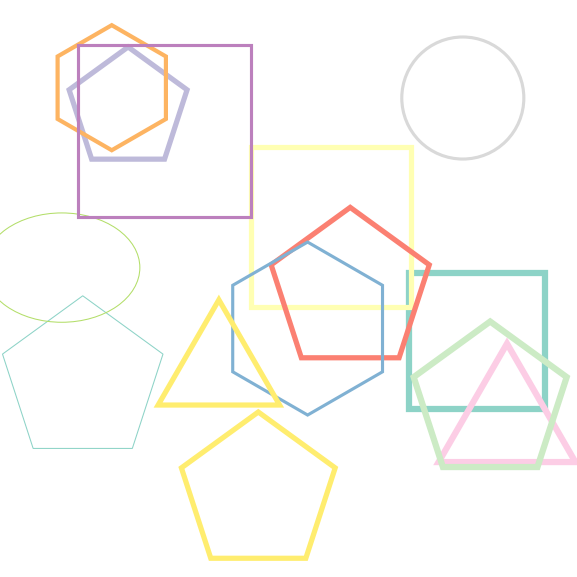[{"shape": "pentagon", "thickness": 0.5, "radius": 0.73, "center": [0.143, 0.341]}, {"shape": "square", "thickness": 3, "radius": 0.59, "center": [0.826, 0.408]}, {"shape": "square", "thickness": 2.5, "radius": 0.69, "center": [0.573, 0.606]}, {"shape": "pentagon", "thickness": 2.5, "radius": 0.54, "center": [0.222, 0.81]}, {"shape": "pentagon", "thickness": 2.5, "radius": 0.72, "center": [0.606, 0.496]}, {"shape": "hexagon", "thickness": 1.5, "radius": 0.75, "center": [0.533, 0.43]}, {"shape": "hexagon", "thickness": 2, "radius": 0.54, "center": [0.194, 0.847]}, {"shape": "oval", "thickness": 0.5, "radius": 0.68, "center": [0.107, 0.536]}, {"shape": "triangle", "thickness": 3, "radius": 0.68, "center": [0.878, 0.267]}, {"shape": "circle", "thickness": 1.5, "radius": 0.53, "center": [0.801, 0.829]}, {"shape": "square", "thickness": 1.5, "radius": 0.75, "center": [0.285, 0.773]}, {"shape": "pentagon", "thickness": 3, "radius": 0.7, "center": [0.849, 0.303]}, {"shape": "triangle", "thickness": 2.5, "radius": 0.61, "center": [0.379, 0.358]}, {"shape": "pentagon", "thickness": 2.5, "radius": 0.7, "center": [0.447, 0.146]}]